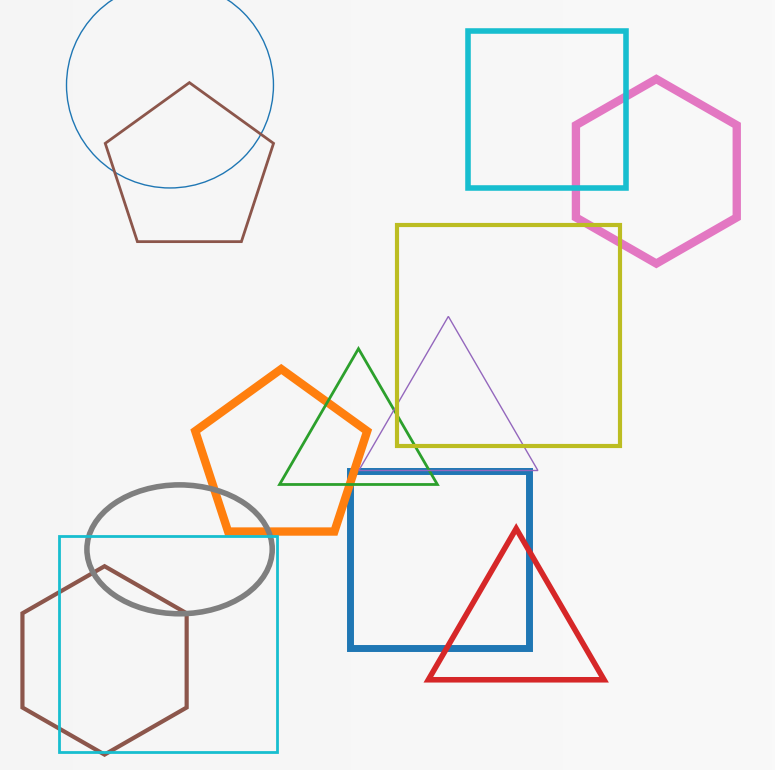[{"shape": "circle", "thickness": 0.5, "radius": 0.67, "center": [0.219, 0.889]}, {"shape": "square", "thickness": 2.5, "radius": 0.58, "center": [0.567, 0.273]}, {"shape": "pentagon", "thickness": 3, "radius": 0.58, "center": [0.363, 0.404]}, {"shape": "triangle", "thickness": 1, "radius": 0.59, "center": [0.463, 0.43]}, {"shape": "triangle", "thickness": 2, "radius": 0.65, "center": [0.666, 0.183]}, {"shape": "triangle", "thickness": 0.5, "radius": 0.67, "center": [0.579, 0.456]}, {"shape": "hexagon", "thickness": 1.5, "radius": 0.61, "center": [0.135, 0.142]}, {"shape": "pentagon", "thickness": 1, "radius": 0.57, "center": [0.244, 0.779]}, {"shape": "hexagon", "thickness": 3, "radius": 0.6, "center": [0.847, 0.778]}, {"shape": "oval", "thickness": 2, "radius": 0.6, "center": [0.232, 0.287]}, {"shape": "square", "thickness": 1.5, "radius": 0.72, "center": [0.656, 0.564]}, {"shape": "square", "thickness": 2, "radius": 0.51, "center": [0.706, 0.857]}, {"shape": "square", "thickness": 1, "radius": 0.7, "center": [0.216, 0.163]}]